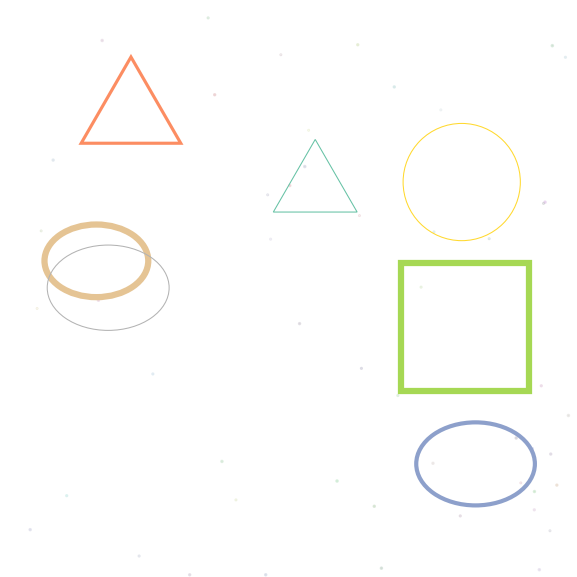[{"shape": "triangle", "thickness": 0.5, "radius": 0.42, "center": [0.546, 0.674]}, {"shape": "triangle", "thickness": 1.5, "radius": 0.5, "center": [0.227, 0.801]}, {"shape": "oval", "thickness": 2, "radius": 0.51, "center": [0.823, 0.196]}, {"shape": "square", "thickness": 3, "radius": 0.55, "center": [0.806, 0.433]}, {"shape": "circle", "thickness": 0.5, "radius": 0.51, "center": [0.8, 0.684]}, {"shape": "oval", "thickness": 3, "radius": 0.45, "center": [0.167, 0.547]}, {"shape": "oval", "thickness": 0.5, "radius": 0.53, "center": [0.187, 0.501]}]